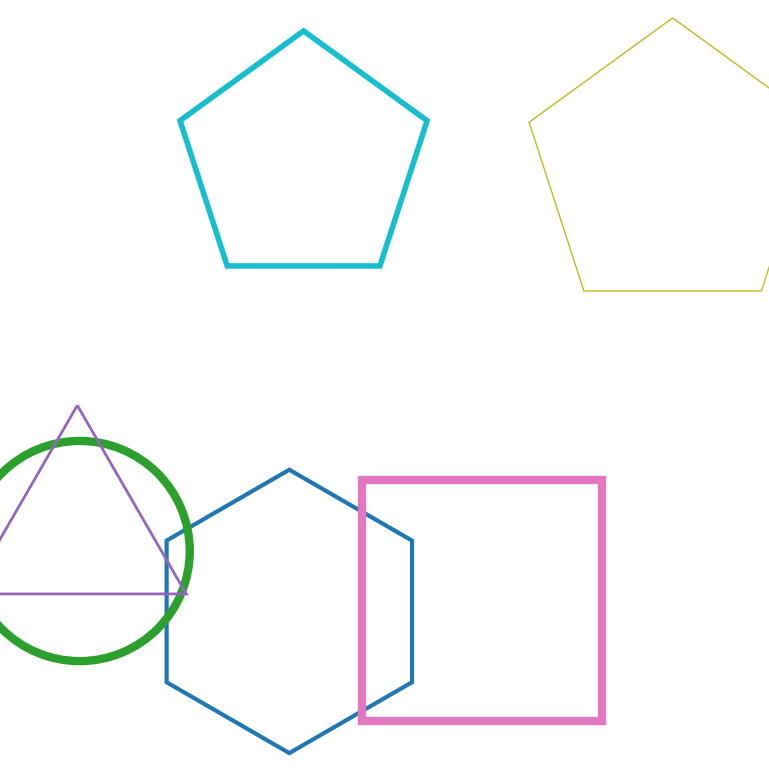[{"shape": "hexagon", "thickness": 1.5, "radius": 0.92, "center": [0.376, 0.206]}, {"shape": "circle", "thickness": 3, "radius": 0.71, "center": [0.103, 0.284]}, {"shape": "triangle", "thickness": 1, "radius": 0.82, "center": [0.1, 0.31]}, {"shape": "square", "thickness": 3, "radius": 0.78, "center": [0.626, 0.22]}, {"shape": "pentagon", "thickness": 0.5, "radius": 0.98, "center": [0.874, 0.781]}, {"shape": "pentagon", "thickness": 2, "radius": 0.84, "center": [0.394, 0.791]}]